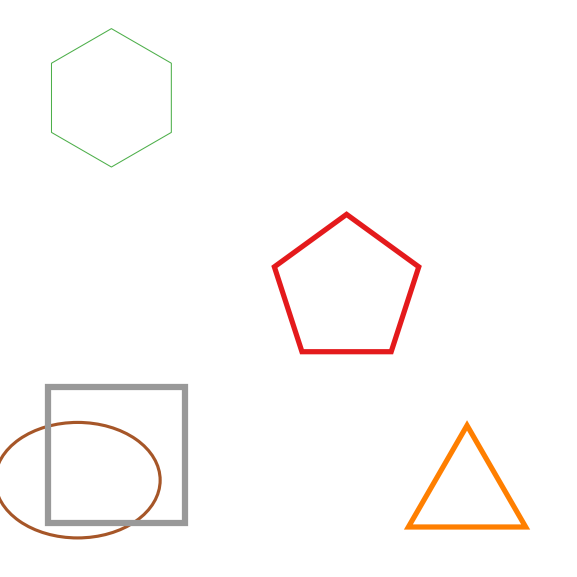[{"shape": "pentagon", "thickness": 2.5, "radius": 0.66, "center": [0.6, 0.496]}, {"shape": "hexagon", "thickness": 0.5, "radius": 0.6, "center": [0.193, 0.83]}, {"shape": "triangle", "thickness": 2.5, "radius": 0.59, "center": [0.809, 0.145]}, {"shape": "oval", "thickness": 1.5, "radius": 0.71, "center": [0.134, 0.168]}, {"shape": "square", "thickness": 3, "radius": 0.59, "center": [0.202, 0.211]}]